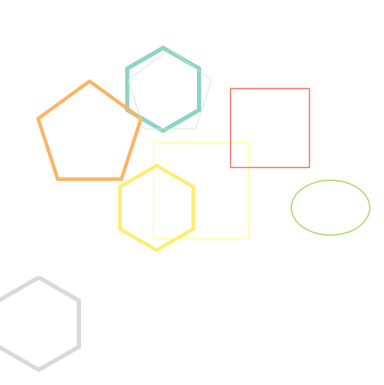[{"shape": "hexagon", "thickness": 3, "radius": 0.54, "center": [0.424, 0.768]}, {"shape": "square", "thickness": 1, "radius": 0.62, "center": [0.52, 0.506]}, {"shape": "square", "thickness": 1, "radius": 0.52, "center": [0.699, 0.669]}, {"shape": "pentagon", "thickness": 2.5, "radius": 0.7, "center": [0.233, 0.648]}, {"shape": "oval", "thickness": 1, "radius": 0.51, "center": [0.858, 0.461]}, {"shape": "hexagon", "thickness": 3, "radius": 0.6, "center": [0.101, 0.159]}, {"shape": "pentagon", "thickness": 0.5, "radius": 0.57, "center": [0.441, 0.757]}, {"shape": "hexagon", "thickness": 2.5, "radius": 0.55, "center": [0.407, 0.46]}]